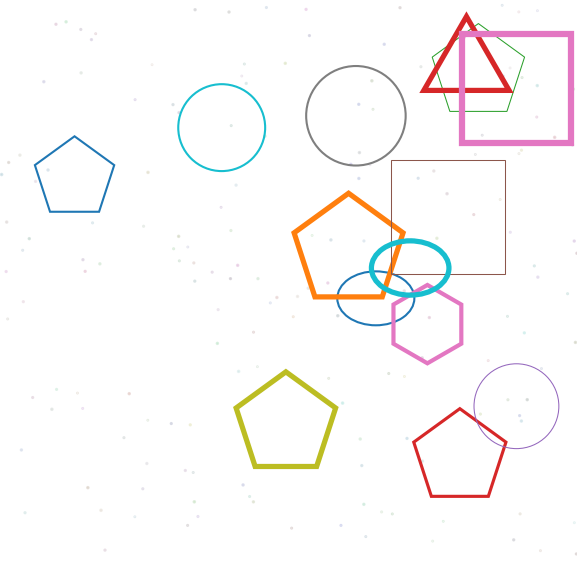[{"shape": "oval", "thickness": 1, "radius": 0.33, "center": [0.651, 0.483]}, {"shape": "pentagon", "thickness": 1, "radius": 0.36, "center": [0.129, 0.691]}, {"shape": "pentagon", "thickness": 2.5, "radius": 0.5, "center": [0.604, 0.565]}, {"shape": "pentagon", "thickness": 0.5, "radius": 0.42, "center": [0.828, 0.874]}, {"shape": "pentagon", "thickness": 1.5, "radius": 0.42, "center": [0.796, 0.208]}, {"shape": "triangle", "thickness": 2.5, "radius": 0.43, "center": [0.808, 0.885]}, {"shape": "circle", "thickness": 0.5, "radius": 0.37, "center": [0.894, 0.296]}, {"shape": "square", "thickness": 0.5, "radius": 0.49, "center": [0.776, 0.623]}, {"shape": "square", "thickness": 3, "radius": 0.47, "center": [0.894, 0.846]}, {"shape": "hexagon", "thickness": 2, "radius": 0.34, "center": [0.74, 0.438]}, {"shape": "circle", "thickness": 1, "radius": 0.43, "center": [0.616, 0.799]}, {"shape": "pentagon", "thickness": 2.5, "radius": 0.45, "center": [0.495, 0.265]}, {"shape": "circle", "thickness": 1, "radius": 0.38, "center": [0.384, 0.778]}, {"shape": "oval", "thickness": 2.5, "radius": 0.34, "center": [0.71, 0.535]}]